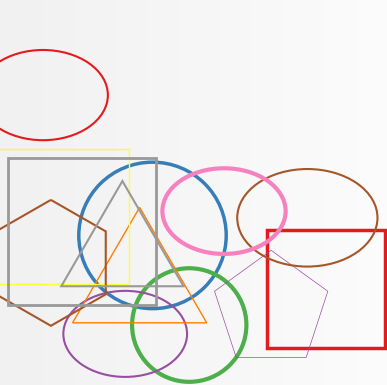[{"shape": "oval", "thickness": 1.5, "radius": 0.84, "center": [0.111, 0.753]}, {"shape": "square", "thickness": 2.5, "radius": 0.76, "center": [0.841, 0.249]}, {"shape": "circle", "thickness": 2.5, "radius": 0.95, "center": [0.394, 0.389]}, {"shape": "circle", "thickness": 3, "radius": 0.74, "center": [0.488, 0.156]}, {"shape": "pentagon", "thickness": 0.5, "radius": 0.77, "center": [0.7, 0.196]}, {"shape": "oval", "thickness": 1.5, "radius": 0.8, "center": [0.323, 0.133]}, {"shape": "triangle", "thickness": 1, "radius": 1.0, "center": [0.36, 0.261]}, {"shape": "square", "thickness": 1, "radius": 0.88, "center": [0.159, 0.438]}, {"shape": "hexagon", "thickness": 1.5, "radius": 0.82, "center": [0.131, 0.317]}, {"shape": "oval", "thickness": 1.5, "radius": 0.9, "center": [0.793, 0.434]}, {"shape": "oval", "thickness": 3, "radius": 0.79, "center": [0.578, 0.452]}, {"shape": "triangle", "thickness": 1.5, "radius": 0.91, "center": [0.316, 0.348]}, {"shape": "square", "thickness": 2, "radius": 0.95, "center": [0.212, 0.399]}]